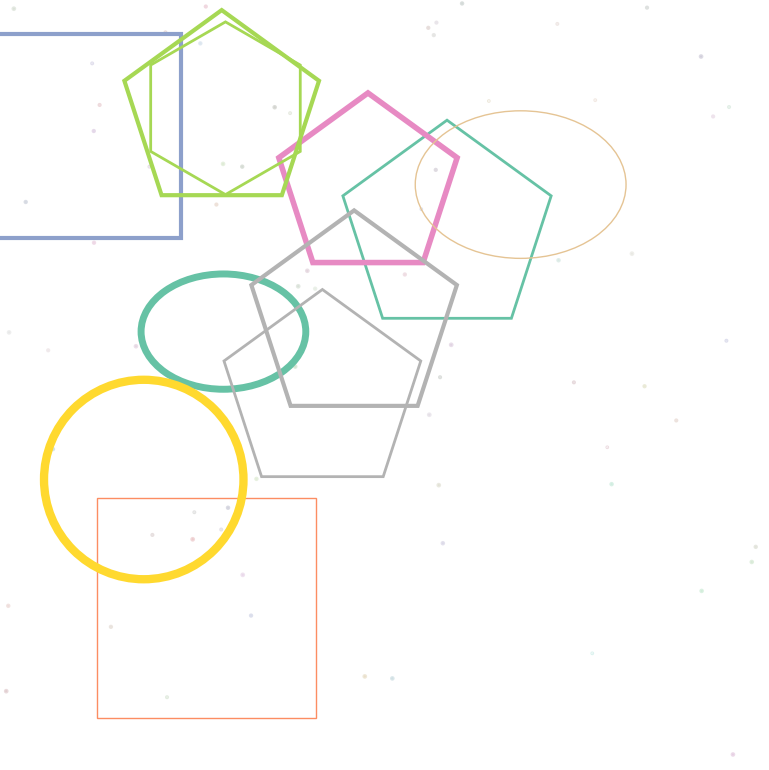[{"shape": "oval", "thickness": 2.5, "radius": 0.53, "center": [0.29, 0.569]}, {"shape": "pentagon", "thickness": 1, "radius": 0.71, "center": [0.581, 0.702]}, {"shape": "square", "thickness": 0.5, "radius": 0.71, "center": [0.268, 0.21]}, {"shape": "square", "thickness": 1.5, "radius": 0.66, "center": [0.103, 0.824]}, {"shape": "pentagon", "thickness": 2, "radius": 0.61, "center": [0.478, 0.758]}, {"shape": "pentagon", "thickness": 1.5, "radius": 0.66, "center": [0.288, 0.854]}, {"shape": "hexagon", "thickness": 1, "radius": 0.56, "center": [0.293, 0.859]}, {"shape": "circle", "thickness": 3, "radius": 0.65, "center": [0.187, 0.377]}, {"shape": "oval", "thickness": 0.5, "radius": 0.68, "center": [0.676, 0.76]}, {"shape": "pentagon", "thickness": 1, "radius": 0.67, "center": [0.419, 0.49]}, {"shape": "pentagon", "thickness": 1.5, "radius": 0.7, "center": [0.46, 0.586]}]